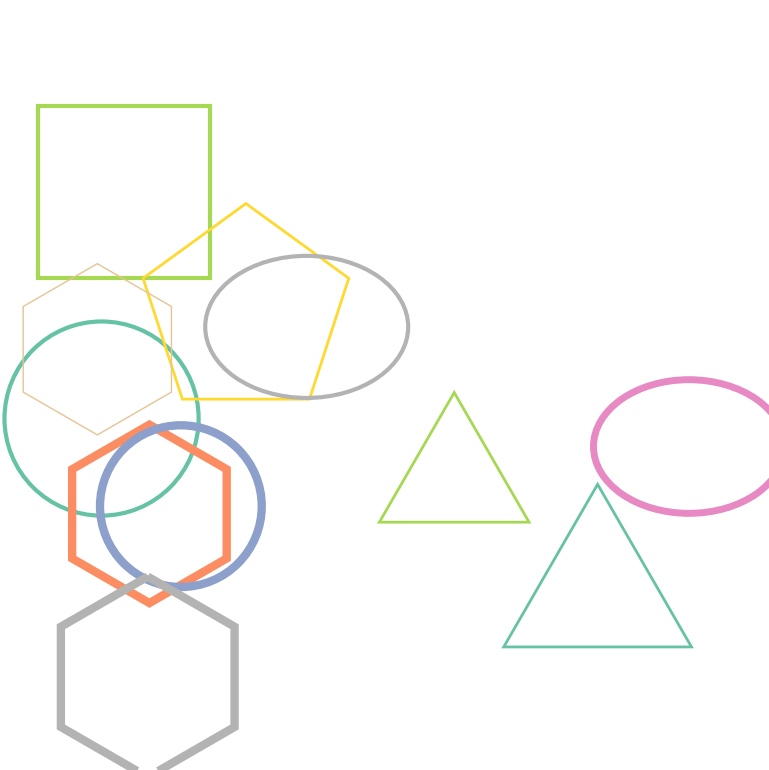[{"shape": "circle", "thickness": 1.5, "radius": 0.63, "center": [0.132, 0.456]}, {"shape": "triangle", "thickness": 1, "radius": 0.7, "center": [0.776, 0.23]}, {"shape": "hexagon", "thickness": 3, "radius": 0.58, "center": [0.194, 0.333]}, {"shape": "circle", "thickness": 3, "radius": 0.53, "center": [0.235, 0.343]}, {"shape": "oval", "thickness": 2.5, "radius": 0.62, "center": [0.895, 0.42]}, {"shape": "triangle", "thickness": 1, "radius": 0.56, "center": [0.59, 0.378]}, {"shape": "square", "thickness": 1.5, "radius": 0.56, "center": [0.161, 0.751]}, {"shape": "pentagon", "thickness": 1, "radius": 0.7, "center": [0.319, 0.595]}, {"shape": "hexagon", "thickness": 0.5, "radius": 0.56, "center": [0.126, 0.546]}, {"shape": "oval", "thickness": 1.5, "radius": 0.66, "center": [0.398, 0.575]}, {"shape": "hexagon", "thickness": 3, "radius": 0.65, "center": [0.192, 0.121]}]